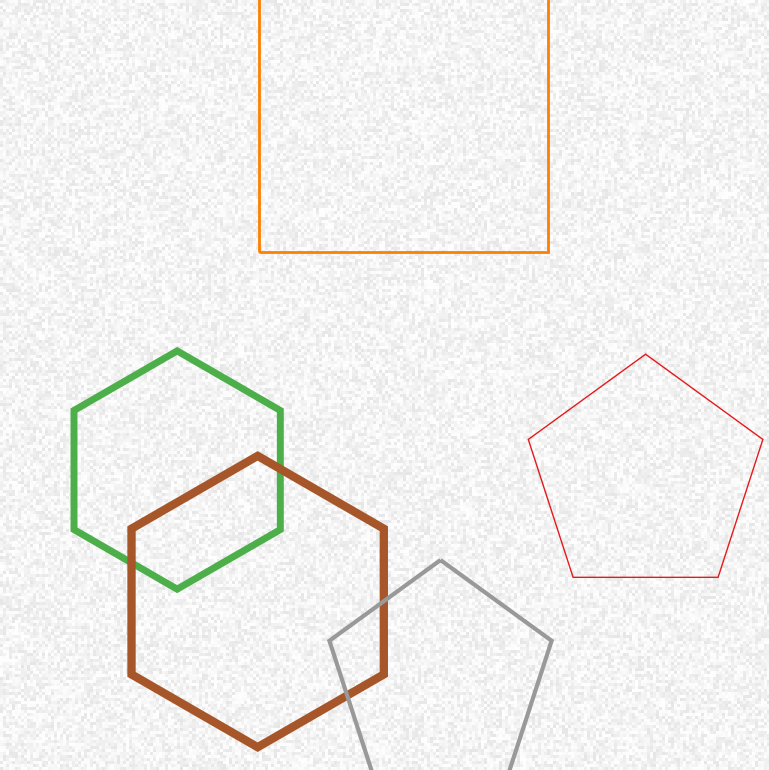[{"shape": "pentagon", "thickness": 0.5, "radius": 0.8, "center": [0.838, 0.38]}, {"shape": "hexagon", "thickness": 2.5, "radius": 0.77, "center": [0.23, 0.39]}, {"shape": "square", "thickness": 1, "radius": 0.94, "center": [0.524, 0.86]}, {"shape": "hexagon", "thickness": 3, "radius": 0.95, "center": [0.335, 0.219]}, {"shape": "pentagon", "thickness": 1.5, "radius": 0.76, "center": [0.572, 0.121]}]